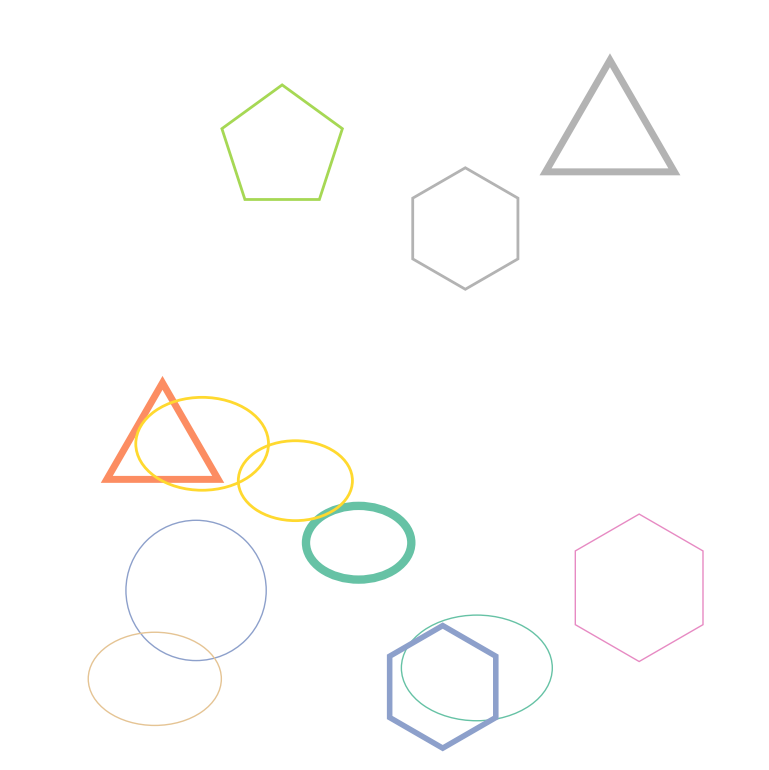[{"shape": "oval", "thickness": 0.5, "radius": 0.49, "center": [0.619, 0.133]}, {"shape": "oval", "thickness": 3, "radius": 0.34, "center": [0.466, 0.295]}, {"shape": "triangle", "thickness": 2.5, "radius": 0.42, "center": [0.211, 0.419]}, {"shape": "hexagon", "thickness": 2, "radius": 0.4, "center": [0.575, 0.108]}, {"shape": "circle", "thickness": 0.5, "radius": 0.46, "center": [0.255, 0.233]}, {"shape": "hexagon", "thickness": 0.5, "radius": 0.48, "center": [0.83, 0.237]}, {"shape": "pentagon", "thickness": 1, "radius": 0.41, "center": [0.366, 0.807]}, {"shape": "oval", "thickness": 1, "radius": 0.37, "center": [0.384, 0.376]}, {"shape": "oval", "thickness": 1, "radius": 0.43, "center": [0.263, 0.424]}, {"shape": "oval", "thickness": 0.5, "radius": 0.43, "center": [0.201, 0.118]}, {"shape": "triangle", "thickness": 2.5, "radius": 0.48, "center": [0.792, 0.825]}, {"shape": "hexagon", "thickness": 1, "radius": 0.39, "center": [0.604, 0.703]}]